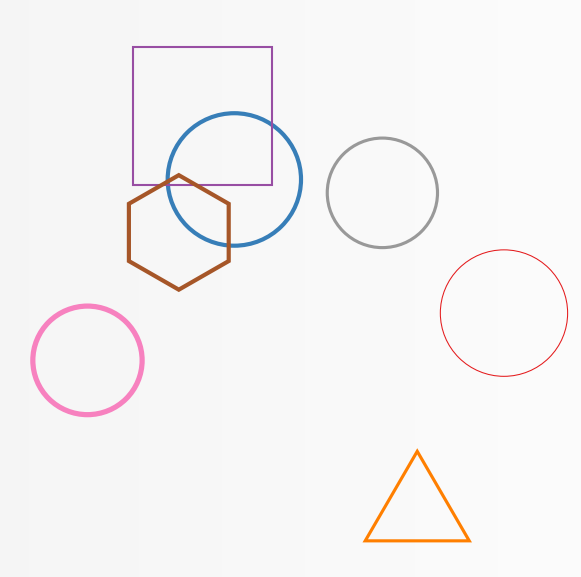[{"shape": "circle", "thickness": 0.5, "radius": 0.55, "center": [0.867, 0.457]}, {"shape": "circle", "thickness": 2, "radius": 0.57, "center": [0.403, 0.688]}, {"shape": "square", "thickness": 1, "radius": 0.6, "center": [0.348, 0.799]}, {"shape": "triangle", "thickness": 1.5, "radius": 0.52, "center": [0.718, 0.114]}, {"shape": "hexagon", "thickness": 2, "radius": 0.5, "center": [0.308, 0.597]}, {"shape": "circle", "thickness": 2.5, "radius": 0.47, "center": [0.15, 0.375]}, {"shape": "circle", "thickness": 1.5, "radius": 0.47, "center": [0.658, 0.665]}]